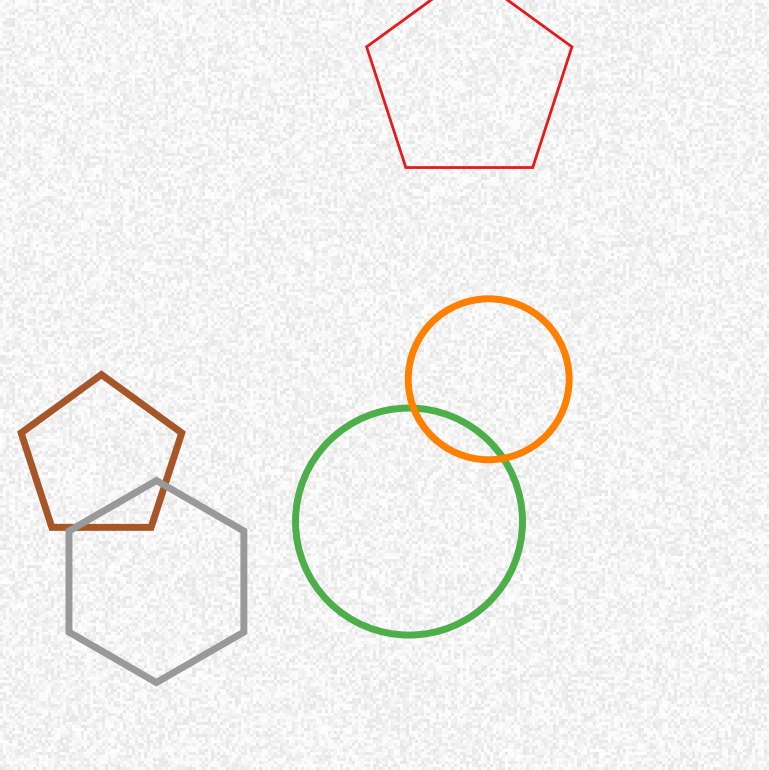[{"shape": "pentagon", "thickness": 1, "radius": 0.7, "center": [0.609, 0.896]}, {"shape": "circle", "thickness": 2.5, "radius": 0.74, "center": [0.531, 0.323]}, {"shape": "circle", "thickness": 2.5, "radius": 0.52, "center": [0.635, 0.507]}, {"shape": "pentagon", "thickness": 2.5, "radius": 0.55, "center": [0.132, 0.404]}, {"shape": "hexagon", "thickness": 2.5, "radius": 0.66, "center": [0.203, 0.245]}]